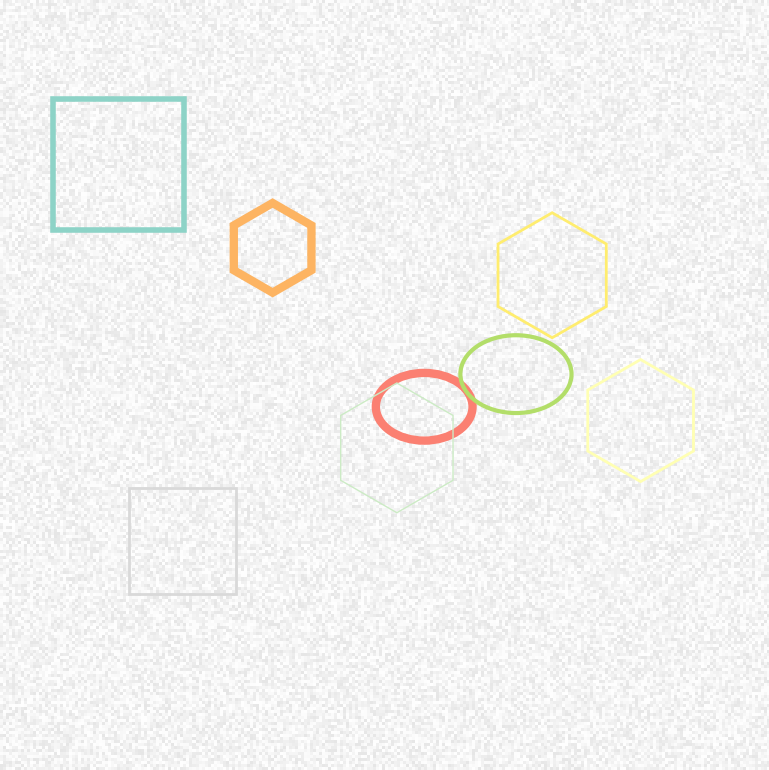[{"shape": "square", "thickness": 2, "radius": 0.43, "center": [0.154, 0.787]}, {"shape": "hexagon", "thickness": 1, "radius": 0.4, "center": [0.832, 0.454]}, {"shape": "oval", "thickness": 3, "radius": 0.31, "center": [0.551, 0.472]}, {"shape": "hexagon", "thickness": 3, "radius": 0.29, "center": [0.354, 0.678]}, {"shape": "oval", "thickness": 1.5, "radius": 0.36, "center": [0.67, 0.514]}, {"shape": "square", "thickness": 1, "radius": 0.35, "center": [0.237, 0.298]}, {"shape": "hexagon", "thickness": 0.5, "radius": 0.42, "center": [0.515, 0.418]}, {"shape": "hexagon", "thickness": 1, "radius": 0.41, "center": [0.717, 0.643]}]